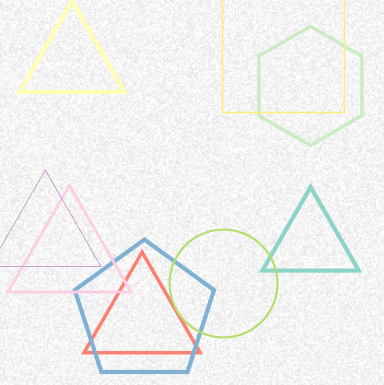[{"shape": "triangle", "thickness": 3, "radius": 0.72, "center": [0.807, 0.369]}, {"shape": "triangle", "thickness": 3, "radius": 0.79, "center": [0.187, 0.84]}, {"shape": "triangle", "thickness": 2.5, "radius": 0.87, "center": [0.369, 0.171]}, {"shape": "pentagon", "thickness": 3, "radius": 0.95, "center": [0.375, 0.188]}, {"shape": "circle", "thickness": 1.5, "radius": 0.7, "center": [0.581, 0.264]}, {"shape": "triangle", "thickness": 2, "radius": 0.92, "center": [0.181, 0.334]}, {"shape": "triangle", "thickness": 0.5, "radius": 0.84, "center": [0.118, 0.391]}, {"shape": "hexagon", "thickness": 2.5, "radius": 0.77, "center": [0.806, 0.777]}, {"shape": "square", "thickness": 1, "radius": 0.79, "center": [0.736, 0.869]}]